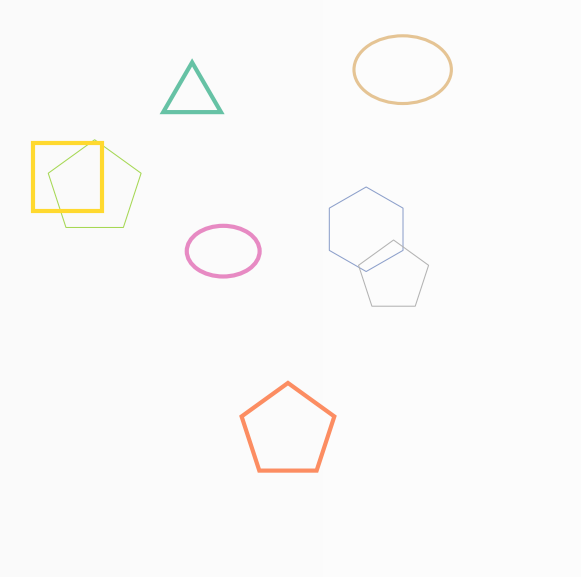[{"shape": "triangle", "thickness": 2, "radius": 0.29, "center": [0.331, 0.834]}, {"shape": "pentagon", "thickness": 2, "radius": 0.42, "center": [0.495, 0.252]}, {"shape": "hexagon", "thickness": 0.5, "radius": 0.37, "center": [0.63, 0.602]}, {"shape": "oval", "thickness": 2, "radius": 0.31, "center": [0.384, 0.564]}, {"shape": "pentagon", "thickness": 0.5, "radius": 0.42, "center": [0.163, 0.673]}, {"shape": "square", "thickness": 2, "radius": 0.3, "center": [0.117, 0.692]}, {"shape": "oval", "thickness": 1.5, "radius": 0.42, "center": [0.693, 0.879]}, {"shape": "pentagon", "thickness": 0.5, "radius": 0.32, "center": [0.677, 0.52]}]